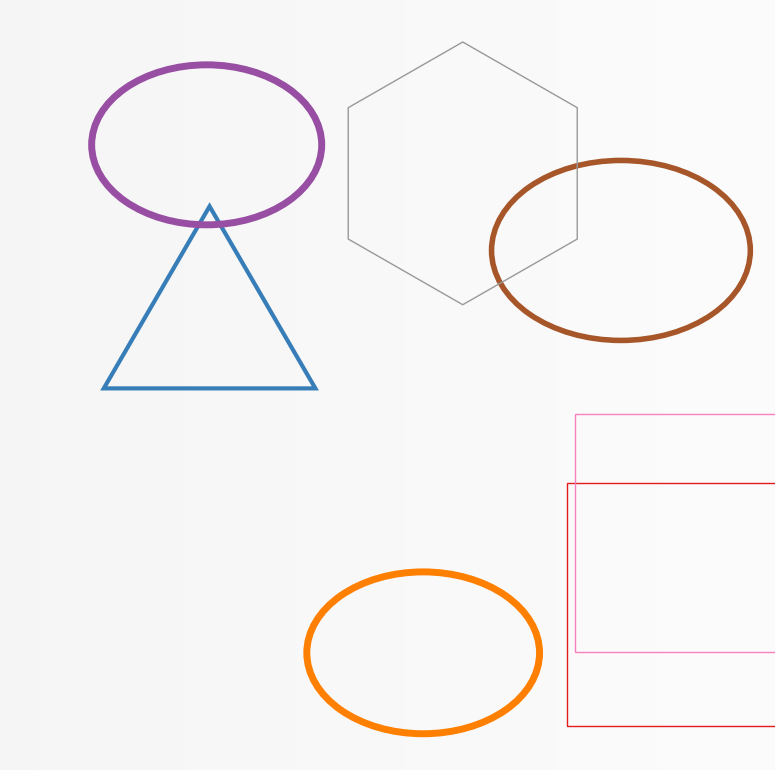[{"shape": "square", "thickness": 0.5, "radius": 0.79, "center": [0.89, 0.215]}, {"shape": "triangle", "thickness": 1.5, "radius": 0.79, "center": [0.27, 0.574]}, {"shape": "oval", "thickness": 2.5, "radius": 0.74, "center": [0.267, 0.812]}, {"shape": "oval", "thickness": 2.5, "radius": 0.75, "center": [0.546, 0.152]}, {"shape": "oval", "thickness": 2, "radius": 0.83, "center": [0.801, 0.675]}, {"shape": "square", "thickness": 0.5, "radius": 0.77, "center": [0.897, 0.308]}, {"shape": "hexagon", "thickness": 0.5, "radius": 0.85, "center": [0.597, 0.775]}]